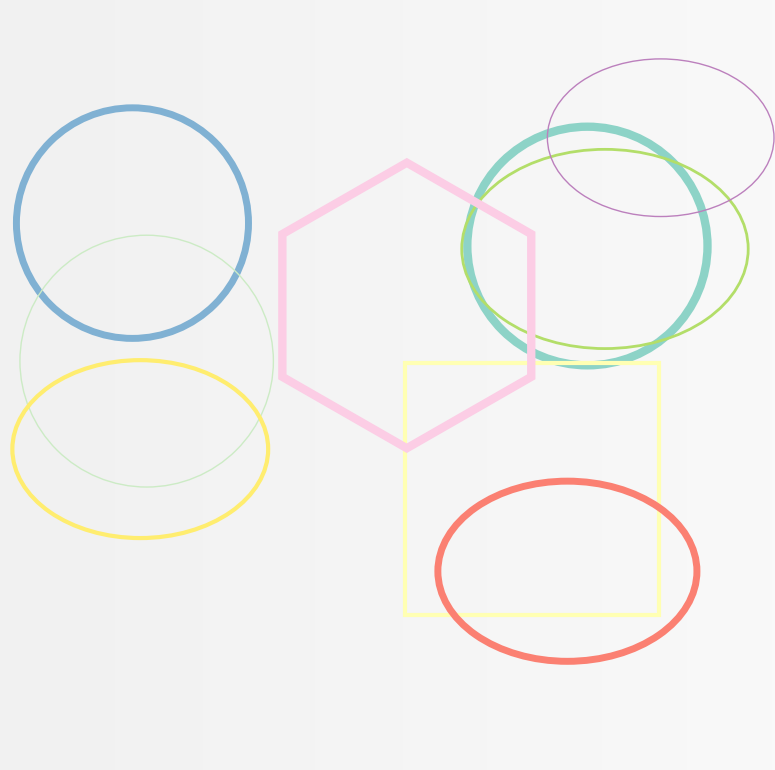[{"shape": "circle", "thickness": 3, "radius": 0.77, "center": [0.758, 0.68]}, {"shape": "square", "thickness": 1.5, "radius": 0.82, "center": [0.687, 0.365]}, {"shape": "oval", "thickness": 2.5, "radius": 0.84, "center": [0.732, 0.258]}, {"shape": "circle", "thickness": 2.5, "radius": 0.75, "center": [0.171, 0.71]}, {"shape": "oval", "thickness": 1, "radius": 0.92, "center": [0.781, 0.677]}, {"shape": "hexagon", "thickness": 3, "radius": 0.93, "center": [0.525, 0.603]}, {"shape": "oval", "thickness": 0.5, "radius": 0.73, "center": [0.853, 0.821]}, {"shape": "circle", "thickness": 0.5, "radius": 0.82, "center": [0.189, 0.531]}, {"shape": "oval", "thickness": 1.5, "radius": 0.83, "center": [0.181, 0.417]}]